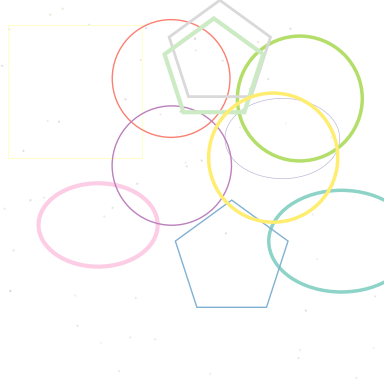[{"shape": "oval", "thickness": 2.5, "radius": 0.94, "center": [0.887, 0.374]}, {"shape": "square", "thickness": 0.5, "radius": 0.87, "center": [0.195, 0.762]}, {"shape": "oval", "thickness": 0.5, "radius": 0.75, "center": [0.733, 0.64]}, {"shape": "circle", "thickness": 1, "radius": 0.76, "center": [0.444, 0.796]}, {"shape": "pentagon", "thickness": 1, "radius": 0.77, "center": [0.602, 0.326]}, {"shape": "circle", "thickness": 2.5, "radius": 0.81, "center": [0.779, 0.744]}, {"shape": "oval", "thickness": 3, "radius": 0.77, "center": [0.255, 0.416]}, {"shape": "pentagon", "thickness": 2, "radius": 0.69, "center": [0.571, 0.861]}, {"shape": "circle", "thickness": 1, "radius": 0.78, "center": [0.446, 0.57]}, {"shape": "pentagon", "thickness": 3, "radius": 0.67, "center": [0.555, 0.817]}, {"shape": "circle", "thickness": 2.5, "radius": 0.84, "center": [0.71, 0.591]}]